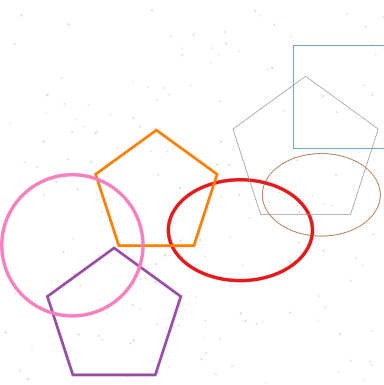[{"shape": "oval", "thickness": 2.5, "radius": 0.94, "center": [0.624, 0.402]}, {"shape": "square", "thickness": 0.5, "radius": 0.67, "center": [0.896, 0.749]}, {"shape": "pentagon", "thickness": 2, "radius": 0.91, "center": [0.296, 0.174]}, {"shape": "pentagon", "thickness": 2, "radius": 0.83, "center": [0.406, 0.496]}, {"shape": "oval", "thickness": 0.5, "radius": 0.77, "center": [0.835, 0.494]}, {"shape": "circle", "thickness": 2.5, "radius": 0.92, "center": [0.188, 0.363]}, {"shape": "pentagon", "thickness": 0.5, "radius": 0.99, "center": [0.794, 0.603]}]